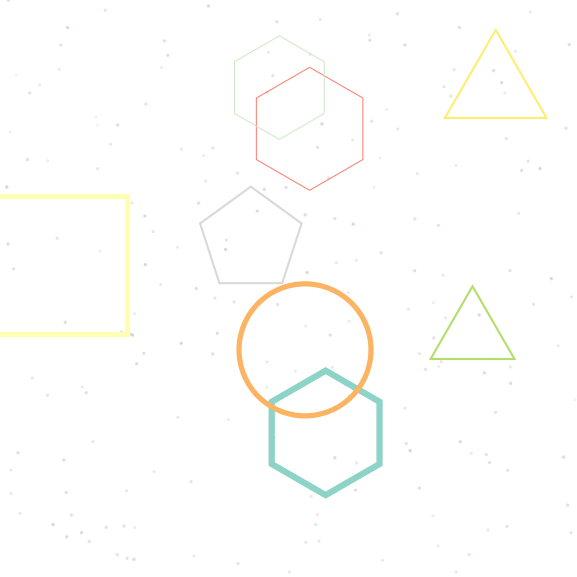[{"shape": "hexagon", "thickness": 3, "radius": 0.54, "center": [0.564, 0.25]}, {"shape": "square", "thickness": 2.5, "radius": 0.6, "center": [0.101, 0.54]}, {"shape": "hexagon", "thickness": 0.5, "radius": 0.53, "center": [0.536, 0.776]}, {"shape": "circle", "thickness": 2.5, "radius": 0.57, "center": [0.528, 0.393]}, {"shape": "triangle", "thickness": 1, "radius": 0.42, "center": [0.818, 0.419]}, {"shape": "pentagon", "thickness": 1, "radius": 0.46, "center": [0.434, 0.584]}, {"shape": "hexagon", "thickness": 0.5, "radius": 0.45, "center": [0.484, 0.847]}, {"shape": "triangle", "thickness": 1, "radius": 0.51, "center": [0.858, 0.846]}]